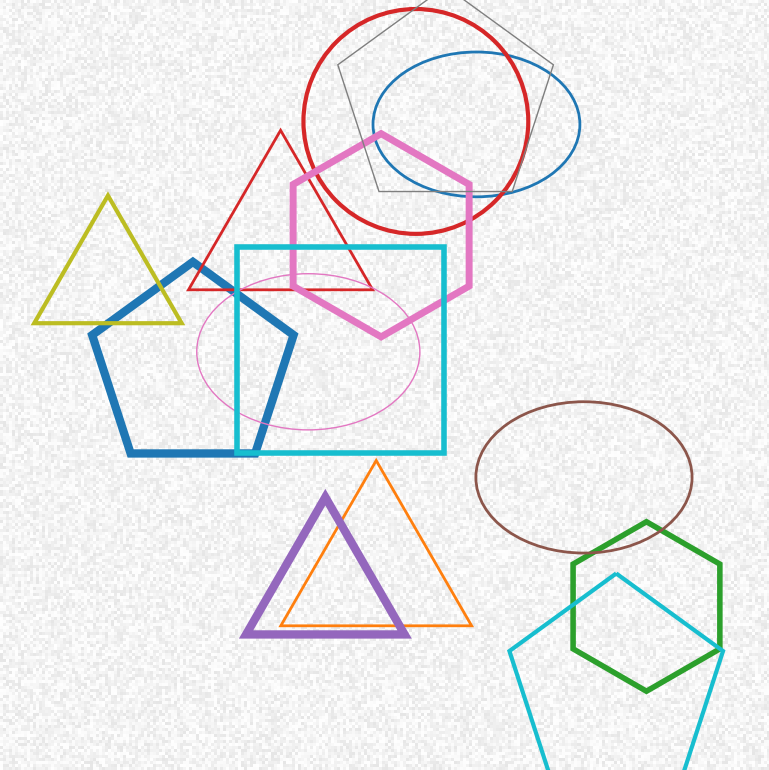[{"shape": "pentagon", "thickness": 3, "radius": 0.69, "center": [0.251, 0.522]}, {"shape": "oval", "thickness": 1, "radius": 0.67, "center": [0.619, 0.838]}, {"shape": "triangle", "thickness": 1, "radius": 0.72, "center": [0.489, 0.259]}, {"shape": "hexagon", "thickness": 2, "radius": 0.55, "center": [0.84, 0.212]}, {"shape": "triangle", "thickness": 1, "radius": 0.69, "center": [0.364, 0.693]}, {"shape": "circle", "thickness": 1.5, "radius": 0.73, "center": [0.54, 0.842]}, {"shape": "triangle", "thickness": 3, "radius": 0.59, "center": [0.423, 0.235]}, {"shape": "oval", "thickness": 1, "radius": 0.7, "center": [0.758, 0.38]}, {"shape": "hexagon", "thickness": 2.5, "radius": 0.66, "center": [0.495, 0.694]}, {"shape": "oval", "thickness": 0.5, "radius": 0.72, "center": [0.4, 0.543]}, {"shape": "pentagon", "thickness": 0.5, "radius": 0.74, "center": [0.579, 0.87]}, {"shape": "triangle", "thickness": 1.5, "radius": 0.55, "center": [0.14, 0.636]}, {"shape": "square", "thickness": 2, "radius": 0.67, "center": [0.442, 0.546]}, {"shape": "pentagon", "thickness": 1.5, "radius": 0.73, "center": [0.8, 0.109]}]